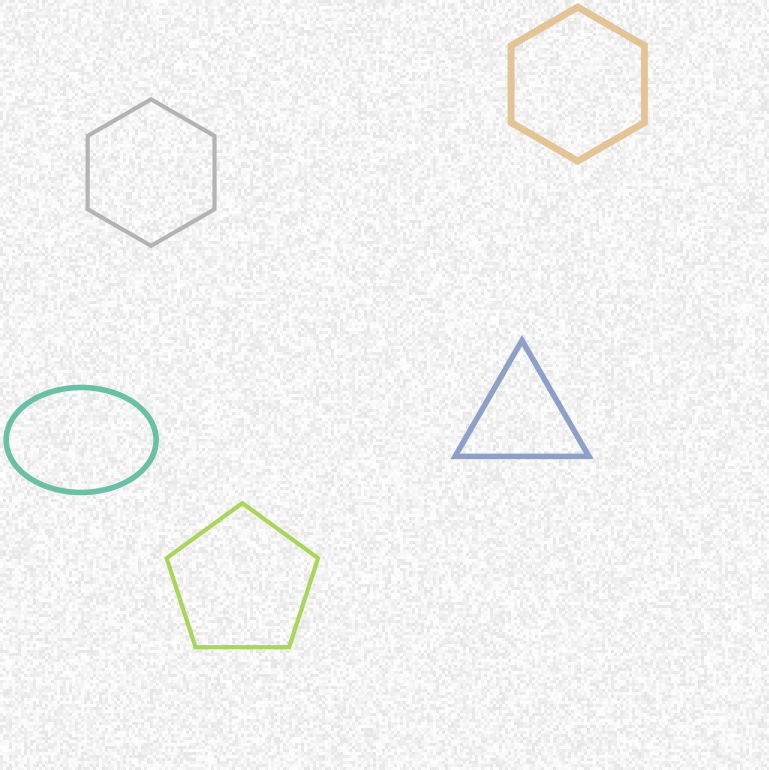[{"shape": "oval", "thickness": 2, "radius": 0.49, "center": [0.105, 0.429]}, {"shape": "triangle", "thickness": 2, "radius": 0.5, "center": [0.678, 0.458]}, {"shape": "pentagon", "thickness": 1.5, "radius": 0.52, "center": [0.315, 0.243]}, {"shape": "hexagon", "thickness": 2.5, "radius": 0.5, "center": [0.75, 0.891]}, {"shape": "hexagon", "thickness": 1.5, "radius": 0.48, "center": [0.196, 0.776]}]